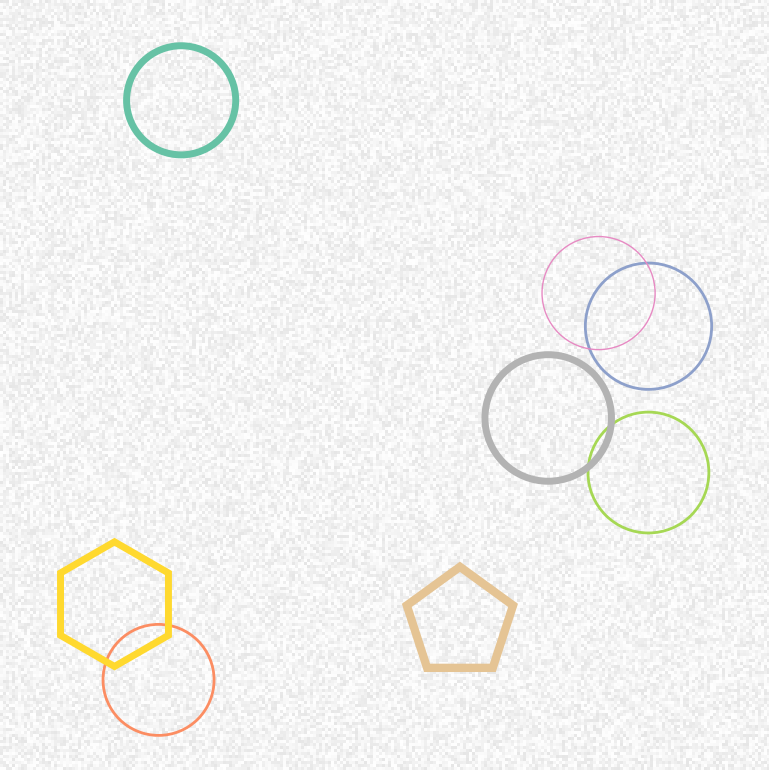[{"shape": "circle", "thickness": 2.5, "radius": 0.35, "center": [0.235, 0.87]}, {"shape": "circle", "thickness": 1, "radius": 0.36, "center": [0.206, 0.117]}, {"shape": "circle", "thickness": 1, "radius": 0.41, "center": [0.842, 0.576]}, {"shape": "circle", "thickness": 0.5, "radius": 0.37, "center": [0.777, 0.619]}, {"shape": "circle", "thickness": 1, "radius": 0.39, "center": [0.842, 0.386]}, {"shape": "hexagon", "thickness": 2.5, "radius": 0.4, "center": [0.149, 0.215]}, {"shape": "pentagon", "thickness": 3, "radius": 0.36, "center": [0.597, 0.191]}, {"shape": "circle", "thickness": 2.5, "radius": 0.41, "center": [0.712, 0.457]}]